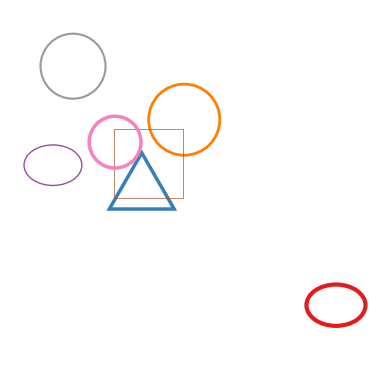[{"shape": "oval", "thickness": 3, "radius": 0.38, "center": [0.873, 0.207]}, {"shape": "triangle", "thickness": 2.5, "radius": 0.49, "center": [0.368, 0.506]}, {"shape": "oval", "thickness": 1, "radius": 0.38, "center": [0.138, 0.571]}, {"shape": "circle", "thickness": 2, "radius": 0.46, "center": [0.479, 0.689]}, {"shape": "square", "thickness": 0.5, "radius": 0.45, "center": [0.385, 0.575]}, {"shape": "circle", "thickness": 2.5, "radius": 0.34, "center": [0.299, 0.631]}, {"shape": "circle", "thickness": 1.5, "radius": 0.42, "center": [0.19, 0.828]}]